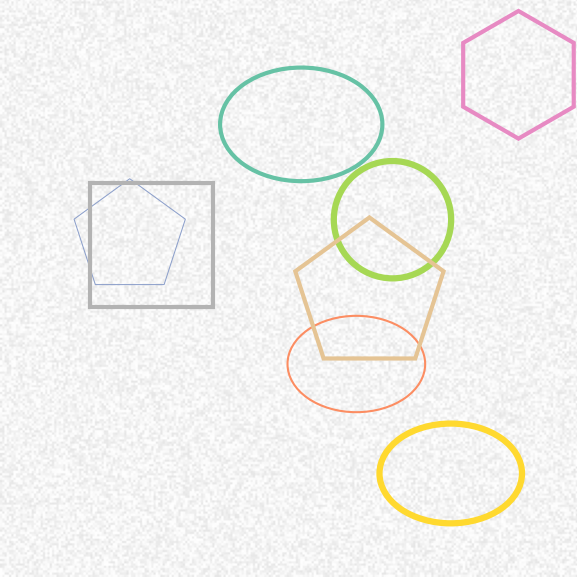[{"shape": "oval", "thickness": 2, "radius": 0.7, "center": [0.522, 0.784]}, {"shape": "oval", "thickness": 1, "radius": 0.6, "center": [0.617, 0.369]}, {"shape": "pentagon", "thickness": 0.5, "radius": 0.51, "center": [0.225, 0.588]}, {"shape": "hexagon", "thickness": 2, "radius": 0.55, "center": [0.898, 0.87]}, {"shape": "circle", "thickness": 3, "radius": 0.51, "center": [0.68, 0.619]}, {"shape": "oval", "thickness": 3, "radius": 0.62, "center": [0.781, 0.179]}, {"shape": "pentagon", "thickness": 2, "radius": 0.67, "center": [0.64, 0.488]}, {"shape": "square", "thickness": 2, "radius": 0.53, "center": [0.263, 0.575]}]